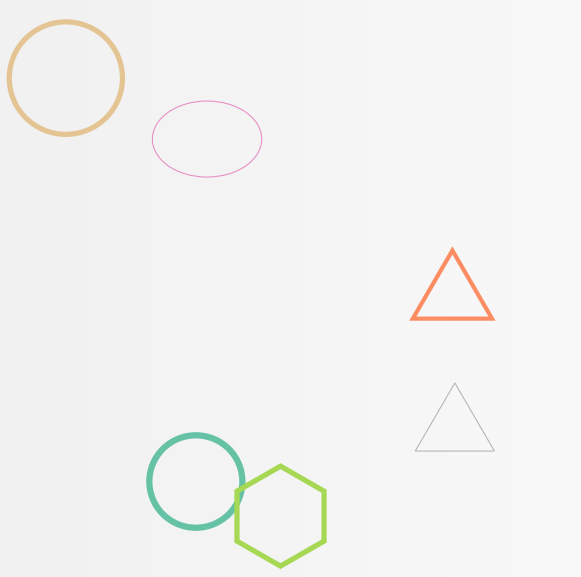[{"shape": "circle", "thickness": 3, "radius": 0.4, "center": [0.337, 0.165]}, {"shape": "triangle", "thickness": 2, "radius": 0.39, "center": [0.778, 0.487]}, {"shape": "oval", "thickness": 0.5, "radius": 0.47, "center": [0.356, 0.758]}, {"shape": "hexagon", "thickness": 2.5, "radius": 0.43, "center": [0.483, 0.105]}, {"shape": "circle", "thickness": 2.5, "radius": 0.49, "center": [0.113, 0.864]}, {"shape": "triangle", "thickness": 0.5, "radius": 0.39, "center": [0.783, 0.257]}]